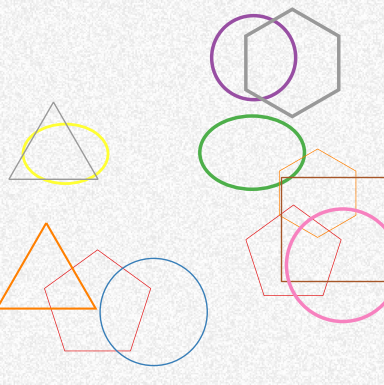[{"shape": "pentagon", "thickness": 0.5, "radius": 0.73, "center": [0.253, 0.206]}, {"shape": "pentagon", "thickness": 0.5, "radius": 0.65, "center": [0.762, 0.337]}, {"shape": "circle", "thickness": 1, "radius": 0.7, "center": [0.399, 0.19]}, {"shape": "oval", "thickness": 2.5, "radius": 0.68, "center": [0.655, 0.604]}, {"shape": "circle", "thickness": 2.5, "radius": 0.55, "center": [0.659, 0.85]}, {"shape": "hexagon", "thickness": 0.5, "radius": 0.57, "center": [0.825, 0.498]}, {"shape": "triangle", "thickness": 1.5, "radius": 0.74, "center": [0.12, 0.273]}, {"shape": "oval", "thickness": 2, "radius": 0.55, "center": [0.17, 0.6]}, {"shape": "square", "thickness": 1, "radius": 0.67, "center": [0.864, 0.406]}, {"shape": "circle", "thickness": 2.5, "radius": 0.73, "center": [0.89, 0.311]}, {"shape": "triangle", "thickness": 1, "radius": 0.67, "center": [0.139, 0.601]}, {"shape": "hexagon", "thickness": 2.5, "radius": 0.7, "center": [0.759, 0.837]}]